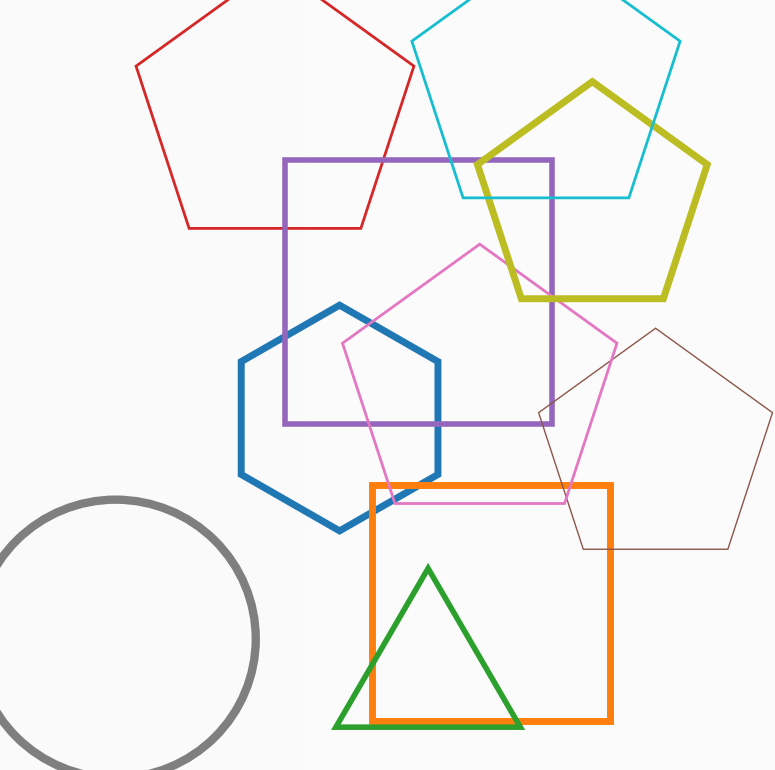[{"shape": "hexagon", "thickness": 2.5, "radius": 0.73, "center": [0.438, 0.457]}, {"shape": "square", "thickness": 2.5, "radius": 0.77, "center": [0.634, 0.217]}, {"shape": "triangle", "thickness": 2, "radius": 0.69, "center": [0.552, 0.124]}, {"shape": "pentagon", "thickness": 1, "radius": 0.94, "center": [0.355, 0.856]}, {"shape": "square", "thickness": 2, "radius": 0.86, "center": [0.54, 0.621]}, {"shape": "pentagon", "thickness": 0.5, "radius": 0.79, "center": [0.846, 0.415]}, {"shape": "pentagon", "thickness": 1, "radius": 0.93, "center": [0.619, 0.497]}, {"shape": "circle", "thickness": 3, "radius": 0.9, "center": [0.149, 0.17]}, {"shape": "pentagon", "thickness": 2.5, "radius": 0.78, "center": [0.764, 0.738]}, {"shape": "pentagon", "thickness": 1, "radius": 0.91, "center": [0.704, 0.89]}]